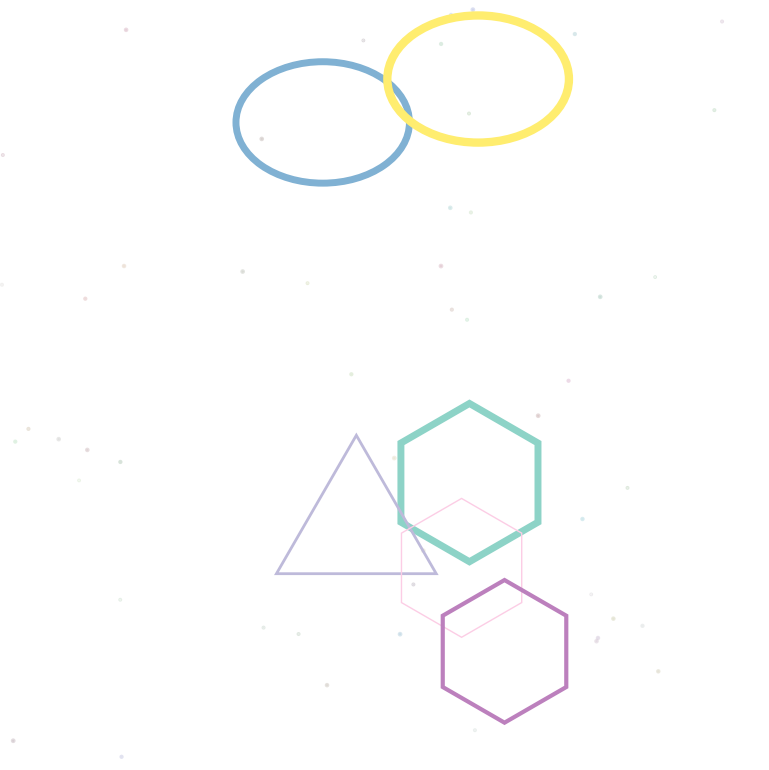[{"shape": "hexagon", "thickness": 2.5, "radius": 0.51, "center": [0.61, 0.373]}, {"shape": "triangle", "thickness": 1, "radius": 0.6, "center": [0.463, 0.315]}, {"shape": "oval", "thickness": 2.5, "radius": 0.56, "center": [0.419, 0.841]}, {"shape": "hexagon", "thickness": 0.5, "radius": 0.45, "center": [0.599, 0.263]}, {"shape": "hexagon", "thickness": 1.5, "radius": 0.46, "center": [0.655, 0.154]}, {"shape": "oval", "thickness": 3, "radius": 0.59, "center": [0.621, 0.897]}]